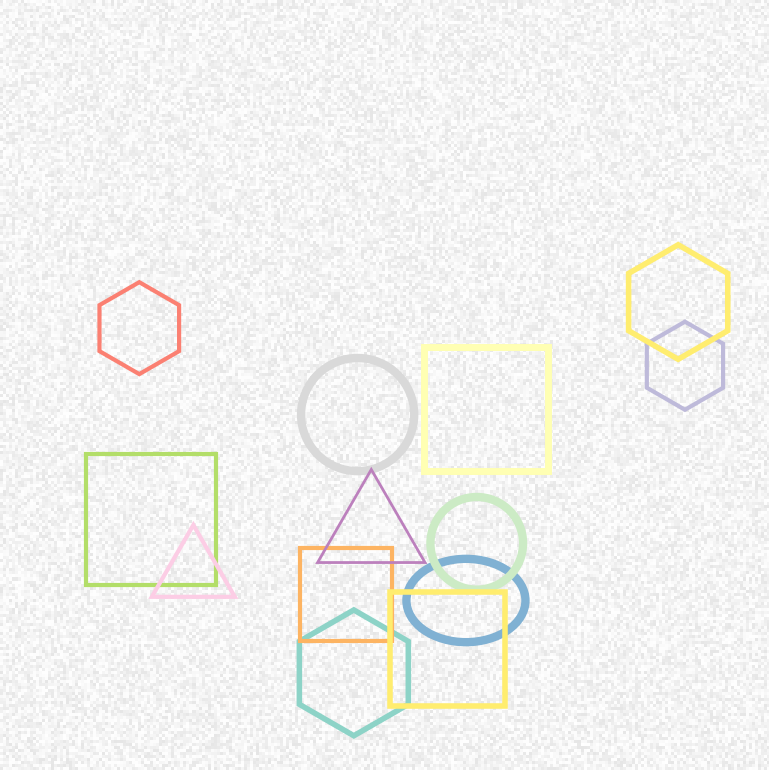[{"shape": "hexagon", "thickness": 2, "radius": 0.41, "center": [0.46, 0.126]}, {"shape": "square", "thickness": 2.5, "radius": 0.4, "center": [0.631, 0.469]}, {"shape": "hexagon", "thickness": 1.5, "radius": 0.29, "center": [0.89, 0.525]}, {"shape": "hexagon", "thickness": 1.5, "radius": 0.3, "center": [0.181, 0.574]}, {"shape": "oval", "thickness": 3, "radius": 0.39, "center": [0.605, 0.22]}, {"shape": "square", "thickness": 1.5, "radius": 0.3, "center": [0.449, 0.228]}, {"shape": "square", "thickness": 1.5, "radius": 0.42, "center": [0.196, 0.325]}, {"shape": "triangle", "thickness": 1.5, "radius": 0.31, "center": [0.251, 0.256]}, {"shape": "circle", "thickness": 3, "radius": 0.37, "center": [0.464, 0.462]}, {"shape": "triangle", "thickness": 1, "radius": 0.4, "center": [0.482, 0.31]}, {"shape": "circle", "thickness": 3, "radius": 0.3, "center": [0.619, 0.294]}, {"shape": "hexagon", "thickness": 2, "radius": 0.37, "center": [0.881, 0.608]}, {"shape": "square", "thickness": 2, "radius": 0.37, "center": [0.581, 0.157]}]